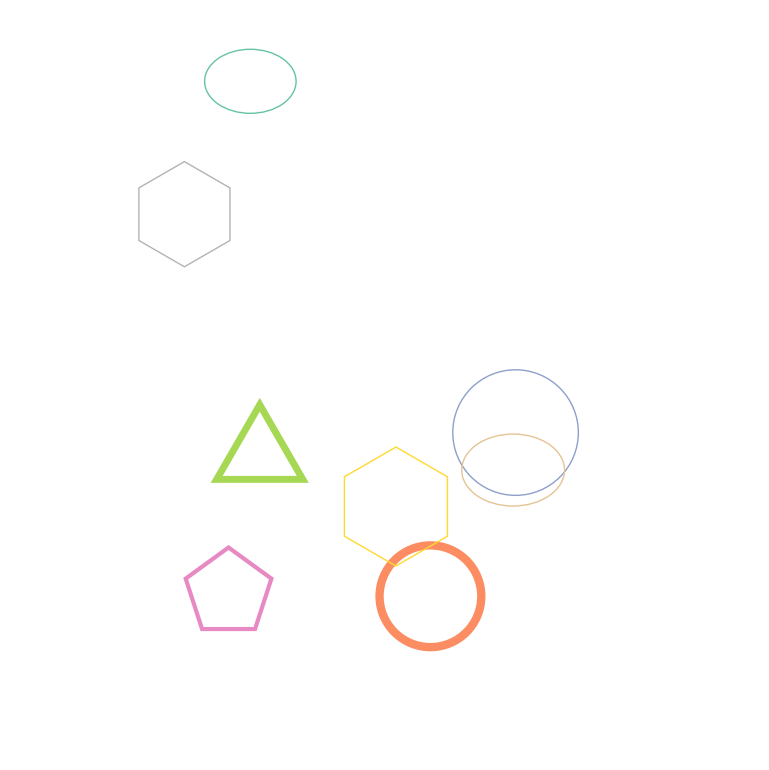[{"shape": "oval", "thickness": 0.5, "radius": 0.3, "center": [0.325, 0.894]}, {"shape": "circle", "thickness": 3, "radius": 0.33, "center": [0.559, 0.226]}, {"shape": "circle", "thickness": 0.5, "radius": 0.41, "center": [0.67, 0.438]}, {"shape": "pentagon", "thickness": 1.5, "radius": 0.29, "center": [0.297, 0.23]}, {"shape": "triangle", "thickness": 2.5, "radius": 0.32, "center": [0.337, 0.41]}, {"shape": "hexagon", "thickness": 0.5, "radius": 0.39, "center": [0.514, 0.342]}, {"shape": "oval", "thickness": 0.5, "radius": 0.33, "center": [0.666, 0.39]}, {"shape": "hexagon", "thickness": 0.5, "radius": 0.34, "center": [0.24, 0.722]}]